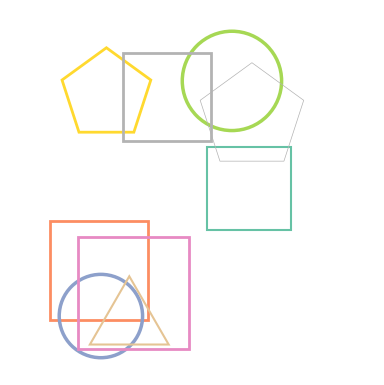[{"shape": "square", "thickness": 1.5, "radius": 0.55, "center": [0.646, 0.51]}, {"shape": "square", "thickness": 2, "radius": 0.64, "center": [0.257, 0.297]}, {"shape": "circle", "thickness": 2.5, "radius": 0.54, "center": [0.262, 0.179]}, {"shape": "square", "thickness": 2, "radius": 0.72, "center": [0.347, 0.239]}, {"shape": "circle", "thickness": 2.5, "radius": 0.64, "center": [0.602, 0.79]}, {"shape": "pentagon", "thickness": 2, "radius": 0.61, "center": [0.276, 0.755]}, {"shape": "triangle", "thickness": 1.5, "radius": 0.59, "center": [0.336, 0.164]}, {"shape": "pentagon", "thickness": 0.5, "radius": 0.71, "center": [0.654, 0.696]}, {"shape": "square", "thickness": 2, "radius": 0.57, "center": [0.434, 0.748]}]